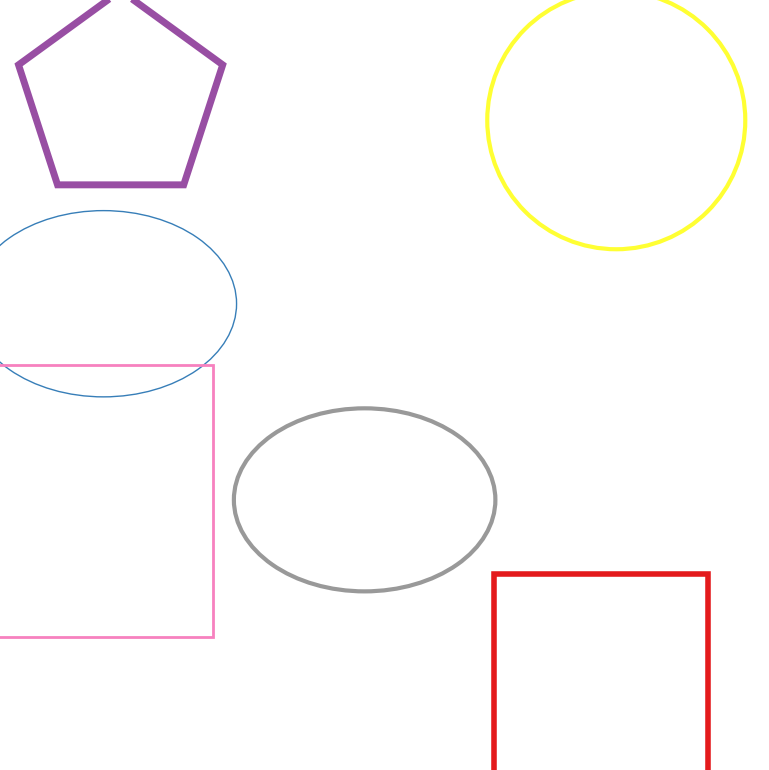[{"shape": "square", "thickness": 2, "radius": 0.69, "center": [0.78, 0.115]}, {"shape": "oval", "thickness": 0.5, "radius": 0.86, "center": [0.134, 0.606]}, {"shape": "pentagon", "thickness": 2.5, "radius": 0.7, "center": [0.157, 0.873]}, {"shape": "circle", "thickness": 1.5, "radius": 0.84, "center": [0.8, 0.844]}, {"shape": "square", "thickness": 1, "radius": 0.88, "center": [0.1, 0.349]}, {"shape": "oval", "thickness": 1.5, "radius": 0.85, "center": [0.474, 0.351]}]